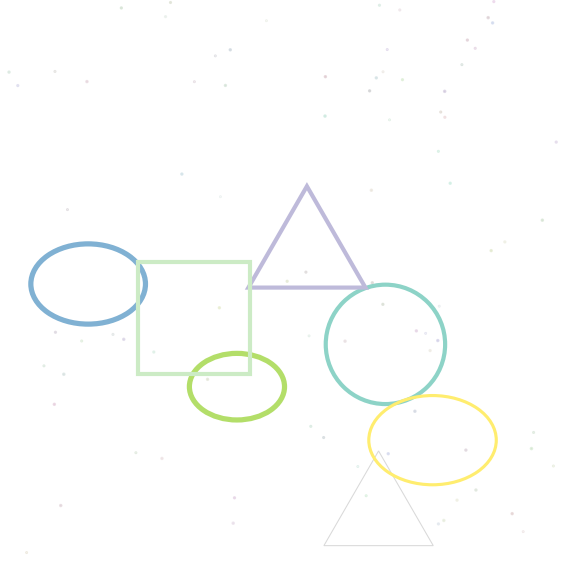[{"shape": "circle", "thickness": 2, "radius": 0.52, "center": [0.667, 0.403]}, {"shape": "triangle", "thickness": 2, "radius": 0.58, "center": [0.531, 0.56]}, {"shape": "oval", "thickness": 2.5, "radius": 0.5, "center": [0.153, 0.507]}, {"shape": "oval", "thickness": 2.5, "radius": 0.41, "center": [0.41, 0.33]}, {"shape": "triangle", "thickness": 0.5, "radius": 0.55, "center": [0.656, 0.109]}, {"shape": "square", "thickness": 2, "radius": 0.48, "center": [0.336, 0.449]}, {"shape": "oval", "thickness": 1.5, "radius": 0.55, "center": [0.749, 0.237]}]